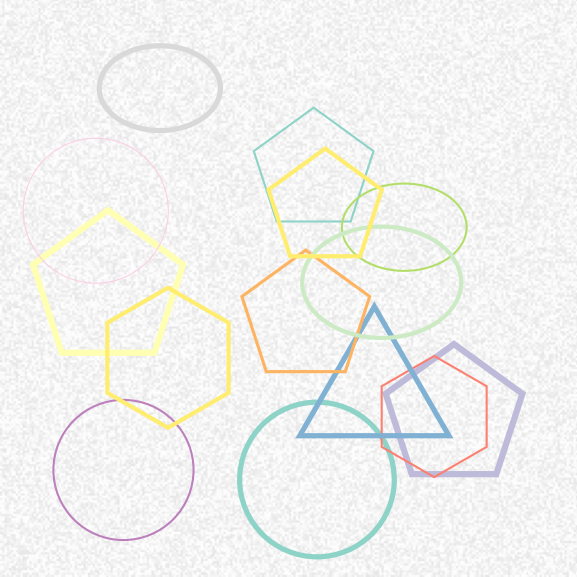[{"shape": "circle", "thickness": 2.5, "radius": 0.67, "center": [0.549, 0.169]}, {"shape": "pentagon", "thickness": 1, "radius": 0.54, "center": [0.543, 0.704]}, {"shape": "pentagon", "thickness": 3, "radius": 0.68, "center": [0.187, 0.499]}, {"shape": "pentagon", "thickness": 3, "radius": 0.62, "center": [0.786, 0.279]}, {"shape": "hexagon", "thickness": 1, "radius": 0.52, "center": [0.752, 0.278]}, {"shape": "triangle", "thickness": 2.5, "radius": 0.75, "center": [0.648, 0.319]}, {"shape": "pentagon", "thickness": 1.5, "radius": 0.58, "center": [0.53, 0.45]}, {"shape": "oval", "thickness": 1, "radius": 0.54, "center": [0.7, 0.606]}, {"shape": "circle", "thickness": 0.5, "radius": 0.63, "center": [0.166, 0.634]}, {"shape": "oval", "thickness": 2.5, "radius": 0.52, "center": [0.277, 0.847]}, {"shape": "circle", "thickness": 1, "radius": 0.61, "center": [0.214, 0.185]}, {"shape": "oval", "thickness": 2, "radius": 0.69, "center": [0.661, 0.51]}, {"shape": "pentagon", "thickness": 2, "radius": 0.52, "center": [0.563, 0.639]}, {"shape": "hexagon", "thickness": 2, "radius": 0.61, "center": [0.291, 0.38]}]